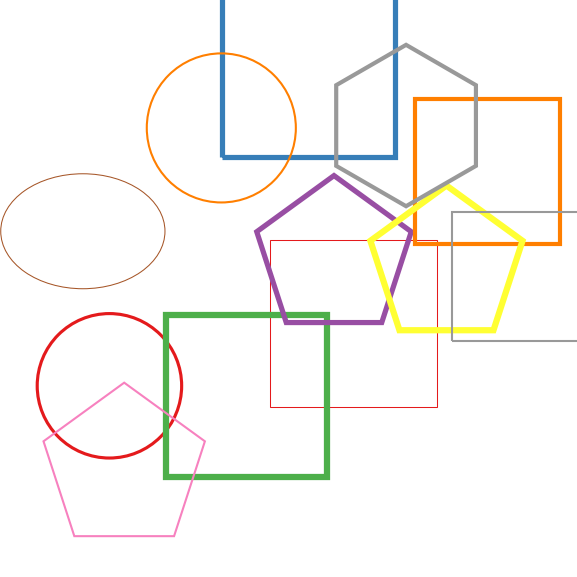[{"shape": "square", "thickness": 0.5, "radius": 0.72, "center": [0.612, 0.439]}, {"shape": "circle", "thickness": 1.5, "radius": 0.63, "center": [0.189, 0.331]}, {"shape": "square", "thickness": 2.5, "radius": 0.75, "center": [0.534, 0.877]}, {"shape": "square", "thickness": 3, "radius": 0.7, "center": [0.427, 0.314]}, {"shape": "pentagon", "thickness": 2.5, "radius": 0.7, "center": [0.578, 0.554]}, {"shape": "square", "thickness": 2, "radius": 0.63, "center": [0.845, 0.702]}, {"shape": "circle", "thickness": 1, "radius": 0.65, "center": [0.383, 0.778]}, {"shape": "pentagon", "thickness": 3, "radius": 0.69, "center": [0.773, 0.539]}, {"shape": "oval", "thickness": 0.5, "radius": 0.71, "center": [0.143, 0.599]}, {"shape": "pentagon", "thickness": 1, "radius": 0.73, "center": [0.215, 0.19]}, {"shape": "hexagon", "thickness": 2, "radius": 0.7, "center": [0.703, 0.782]}, {"shape": "square", "thickness": 1, "radius": 0.56, "center": [0.895, 0.52]}]